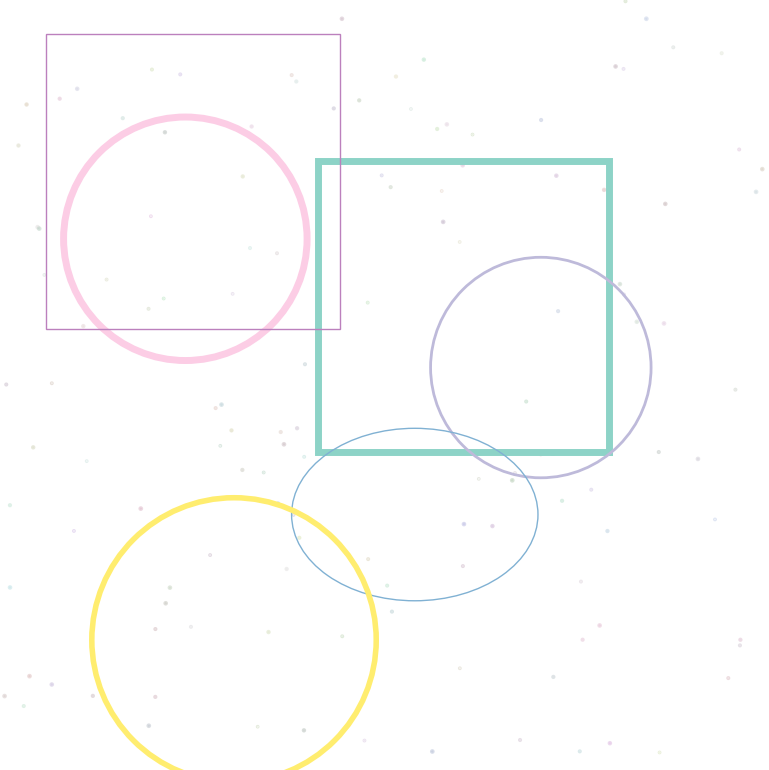[{"shape": "square", "thickness": 2.5, "radius": 0.95, "center": [0.602, 0.602]}, {"shape": "circle", "thickness": 1, "radius": 0.72, "center": [0.702, 0.523]}, {"shape": "oval", "thickness": 0.5, "radius": 0.8, "center": [0.539, 0.332]}, {"shape": "circle", "thickness": 2.5, "radius": 0.79, "center": [0.241, 0.69]}, {"shape": "square", "thickness": 0.5, "radius": 0.96, "center": [0.251, 0.765]}, {"shape": "circle", "thickness": 2, "radius": 0.92, "center": [0.304, 0.169]}]